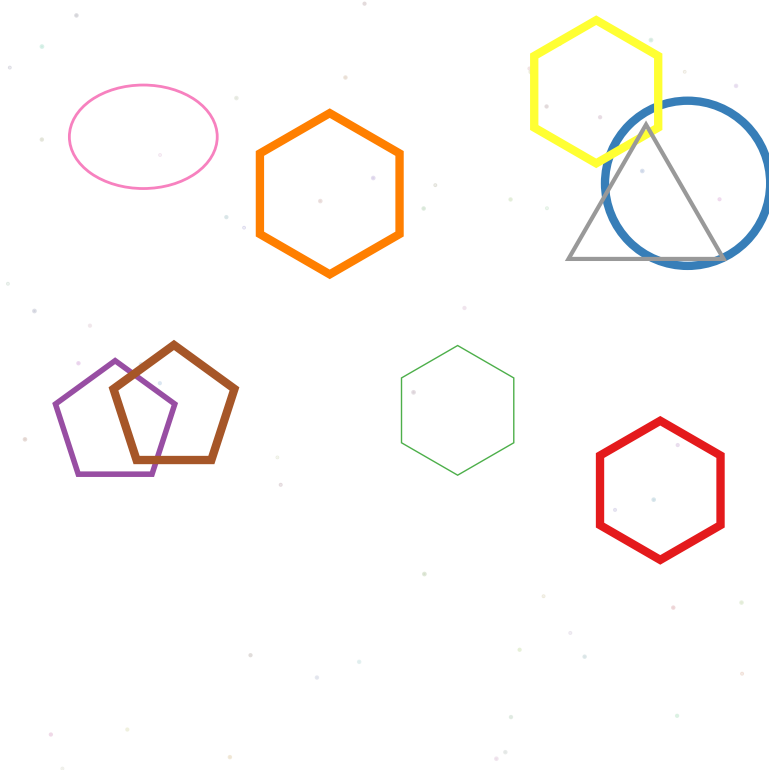[{"shape": "hexagon", "thickness": 3, "radius": 0.45, "center": [0.858, 0.363]}, {"shape": "circle", "thickness": 3, "radius": 0.54, "center": [0.893, 0.762]}, {"shape": "hexagon", "thickness": 0.5, "radius": 0.42, "center": [0.594, 0.467]}, {"shape": "pentagon", "thickness": 2, "radius": 0.41, "center": [0.15, 0.45]}, {"shape": "hexagon", "thickness": 3, "radius": 0.52, "center": [0.428, 0.748]}, {"shape": "hexagon", "thickness": 3, "radius": 0.46, "center": [0.774, 0.881]}, {"shape": "pentagon", "thickness": 3, "radius": 0.41, "center": [0.226, 0.469]}, {"shape": "oval", "thickness": 1, "radius": 0.48, "center": [0.186, 0.822]}, {"shape": "triangle", "thickness": 1.5, "radius": 0.58, "center": [0.839, 0.722]}]